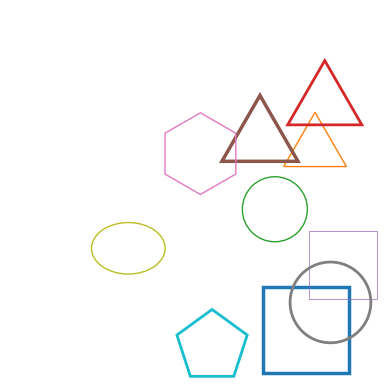[{"shape": "square", "thickness": 2.5, "radius": 0.56, "center": [0.796, 0.142]}, {"shape": "triangle", "thickness": 1, "radius": 0.47, "center": [0.818, 0.614]}, {"shape": "circle", "thickness": 1, "radius": 0.42, "center": [0.714, 0.457]}, {"shape": "triangle", "thickness": 2, "radius": 0.56, "center": [0.844, 0.731]}, {"shape": "square", "thickness": 0.5, "radius": 0.45, "center": [0.89, 0.311]}, {"shape": "triangle", "thickness": 2.5, "radius": 0.57, "center": [0.675, 0.638]}, {"shape": "hexagon", "thickness": 1, "radius": 0.53, "center": [0.521, 0.601]}, {"shape": "circle", "thickness": 2, "radius": 0.52, "center": [0.858, 0.215]}, {"shape": "oval", "thickness": 1, "radius": 0.48, "center": [0.333, 0.355]}, {"shape": "pentagon", "thickness": 2, "radius": 0.48, "center": [0.551, 0.1]}]